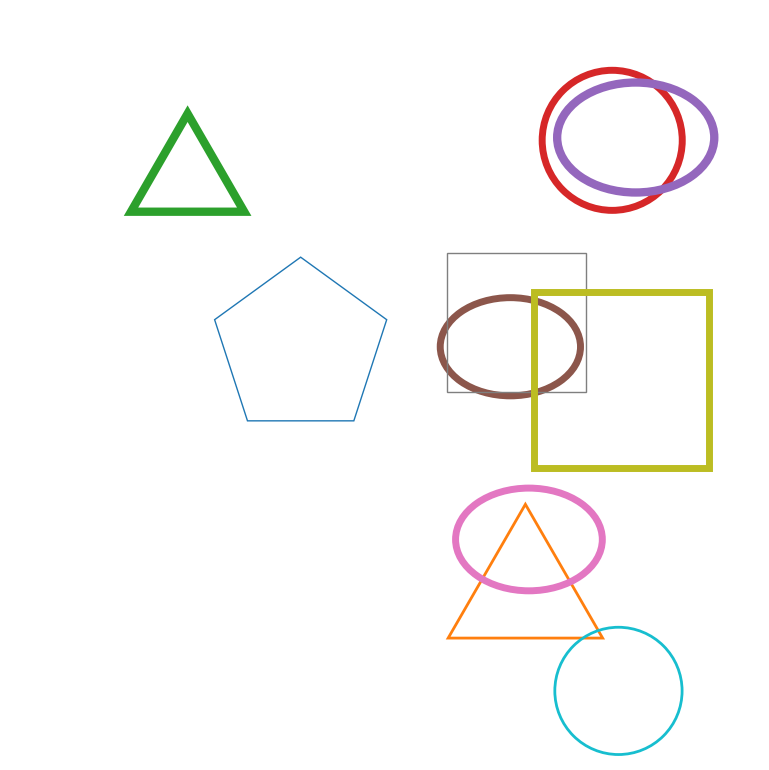[{"shape": "pentagon", "thickness": 0.5, "radius": 0.59, "center": [0.39, 0.549]}, {"shape": "triangle", "thickness": 1, "radius": 0.58, "center": [0.682, 0.229]}, {"shape": "triangle", "thickness": 3, "radius": 0.42, "center": [0.244, 0.767]}, {"shape": "circle", "thickness": 2.5, "radius": 0.45, "center": [0.795, 0.818]}, {"shape": "oval", "thickness": 3, "radius": 0.51, "center": [0.826, 0.821]}, {"shape": "oval", "thickness": 2.5, "radius": 0.46, "center": [0.663, 0.55]}, {"shape": "oval", "thickness": 2.5, "radius": 0.48, "center": [0.687, 0.299]}, {"shape": "square", "thickness": 0.5, "radius": 0.45, "center": [0.671, 0.581]}, {"shape": "square", "thickness": 2.5, "radius": 0.57, "center": [0.807, 0.506]}, {"shape": "circle", "thickness": 1, "radius": 0.41, "center": [0.803, 0.103]}]